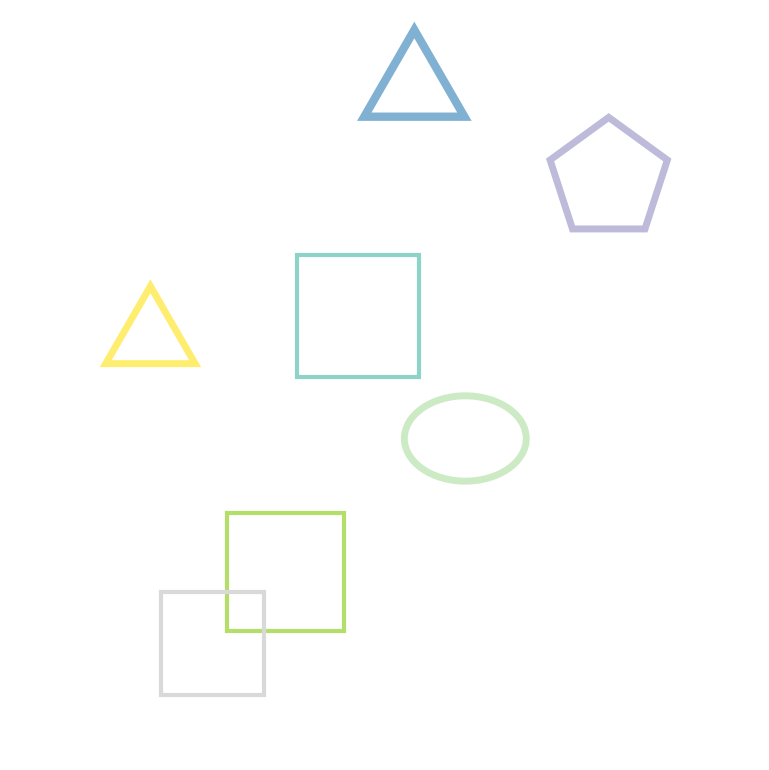[{"shape": "square", "thickness": 1.5, "radius": 0.4, "center": [0.465, 0.59]}, {"shape": "pentagon", "thickness": 2.5, "radius": 0.4, "center": [0.791, 0.767]}, {"shape": "triangle", "thickness": 3, "radius": 0.38, "center": [0.538, 0.886]}, {"shape": "square", "thickness": 1.5, "radius": 0.38, "center": [0.371, 0.257]}, {"shape": "square", "thickness": 1.5, "radius": 0.34, "center": [0.276, 0.164]}, {"shape": "oval", "thickness": 2.5, "radius": 0.4, "center": [0.604, 0.431]}, {"shape": "triangle", "thickness": 2.5, "radius": 0.34, "center": [0.195, 0.561]}]